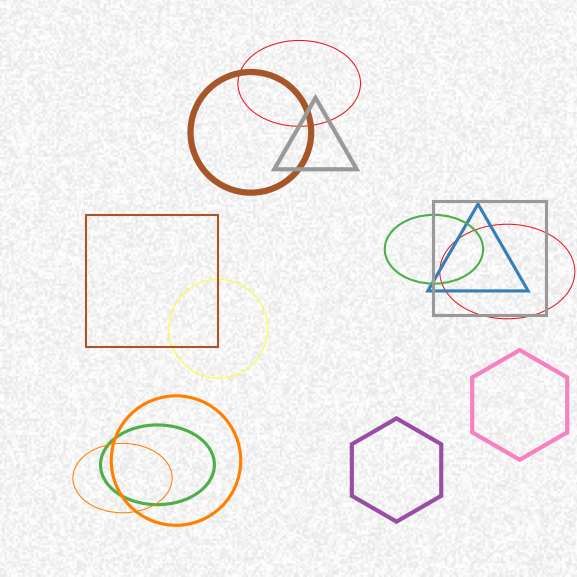[{"shape": "oval", "thickness": 0.5, "radius": 0.58, "center": [0.878, 0.529]}, {"shape": "oval", "thickness": 0.5, "radius": 0.53, "center": [0.518, 0.855]}, {"shape": "triangle", "thickness": 1.5, "radius": 0.5, "center": [0.828, 0.546]}, {"shape": "oval", "thickness": 1, "radius": 0.43, "center": [0.751, 0.568]}, {"shape": "oval", "thickness": 1.5, "radius": 0.49, "center": [0.273, 0.194]}, {"shape": "hexagon", "thickness": 2, "radius": 0.45, "center": [0.687, 0.185]}, {"shape": "oval", "thickness": 0.5, "radius": 0.43, "center": [0.212, 0.171]}, {"shape": "circle", "thickness": 1.5, "radius": 0.56, "center": [0.305, 0.202]}, {"shape": "circle", "thickness": 0.5, "radius": 0.43, "center": [0.378, 0.43]}, {"shape": "square", "thickness": 1, "radius": 0.57, "center": [0.264, 0.513]}, {"shape": "circle", "thickness": 3, "radius": 0.52, "center": [0.434, 0.77]}, {"shape": "hexagon", "thickness": 2, "radius": 0.47, "center": [0.9, 0.298]}, {"shape": "square", "thickness": 1.5, "radius": 0.49, "center": [0.847, 0.552]}, {"shape": "triangle", "thickness": 2, "radius": 0.41, "center": [0.546, 0.747]}]